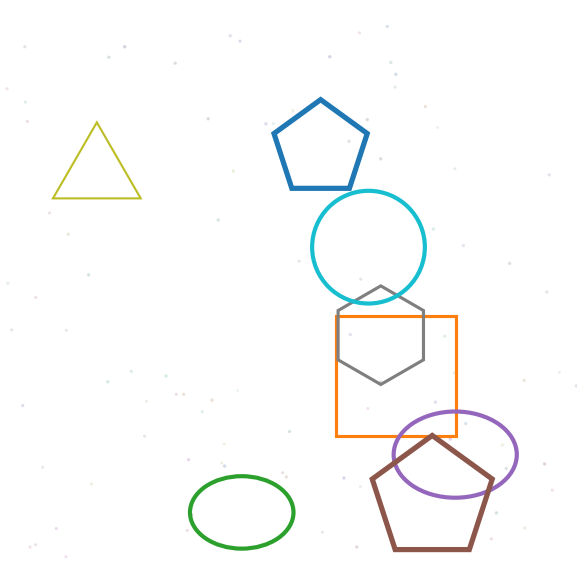[{"shape": "pentagon", "thickness": 2.5, "radius": 0.42, "center": [0.555, 0.742]}, {"shape": "square", "thickness": 1.5, "radius": 0.52, "center": [0.685, 0.348]}, {"shape": "oval", "thickness": 2, "radius": 0.45, "center": [0.419, 0.112]}, {"shape": "oval", "thickness": 2, "radius": 0.53, "center": [0.788, 0.212]}, {"shape": "pentagon", "thickness": 2.5, "radius": 0.55, "center": [0.748, 0.136]}, {"shape": "hexagon", "thickness": 1.5, "radius": 0.43, "center": [0.659, 0.419]}, {"shape": "triangle", "thickness": 1, "radius": 0.44, "center": [0.168, 0.699]}, {"shape": "circle", "thickness": 2, "radius": 0.49, "center": [0.638, 0.571]}]